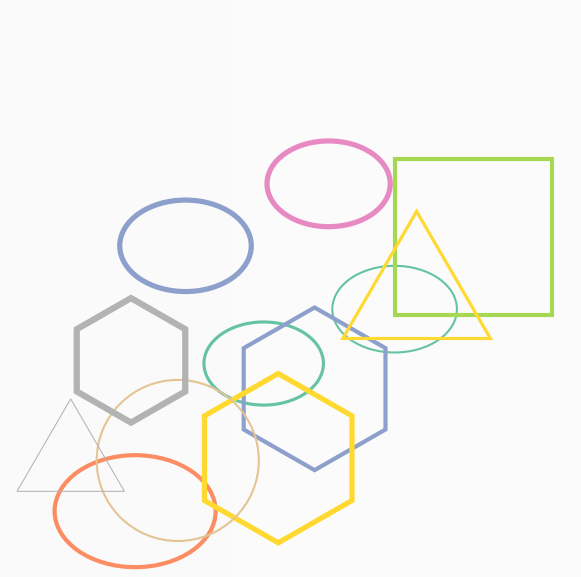[{"shape": "oval", "thickness": 1, "radius": 0.54, "center": [0.679, 0.464]}, {"shape": "oval", "thickness": 1.5, "radius": 0.51, "center": [0.454, 0.37]}, {"shape": "oval", "thickness": 2, "radius": 0.69, "center": [0.232, 0.114]}, {"shape": "oval", "thickness": 2.5, "radius": 0.57, "center": [0.319, 0.573]}, {"shape": "hexagon", "thickness": 2, "radius": 0.7, "center": [0.541, 0.326]}, {"shape": "oval", "thickness": 2.5, "radius": 0.53, "center": [0.565, 0.681]}, {"shape": "square", "thickness": 2, "radius": 0.68, "center": [0.815, 0.589]}, {"shape": "hexagon", "thickness": 2.5, "radius": 0.73, "center": [0.479, 0.206]}, {"shape": "triangle", "thickness": 1.5, "radius": 0.73, "center": [0.717, 0.486]}, {"shape": "circle", "thickness": 1, "radius": 0.7, "center": [0.306, 0.202]}, {"shape": "hexagon", "thickness": 3, "radius": 0.54, "center": [0.225, 0.375]}, {"shape": "triangle", "thickness": 0.5, "radius": 0.53, "center": [0.122, 0.202]}]